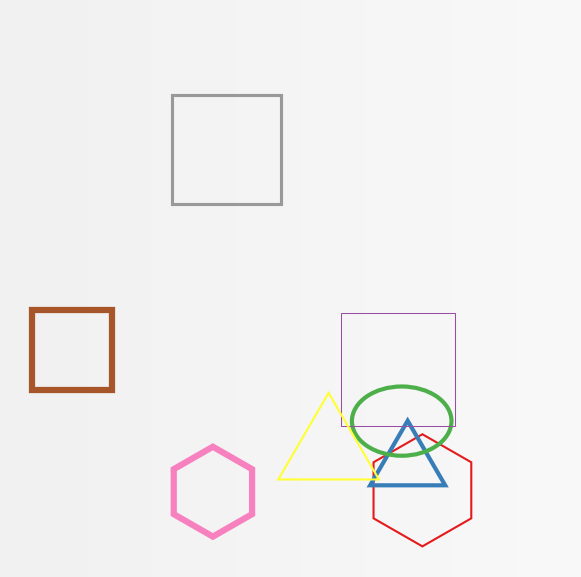[{"shape": "hexagon", "thickness": 1, "radius": 0.49, "center": [0.727, 0.15]}, {"shape": "triangle", "thickness": 2, "radius": 0.37, "center": [0.701, 0.196]}, {"shape": "oval", "thickness": 2, "radius": 0.43, "center": [0.691, 0.27]}, {"shape": "square", "thickness": 0.5, "radius": 0.49, "center": [0.684, 0.359]}, {"shape": "triangle", "thickness": 1, "radius": 0.5, "center": [0.565, 0.219]}, {"shape": "square", "thickness": 3, "radius": 0.34, "center": [0.124, 0.393]}, {"shape": "hexagon", "thickness": 3, "radius": 0.39, "center": [0.366, 0.148]}, {"shape": "square", "thickness": 1.5, "radius": 0.47, "center": [0.39, 0.74]}]